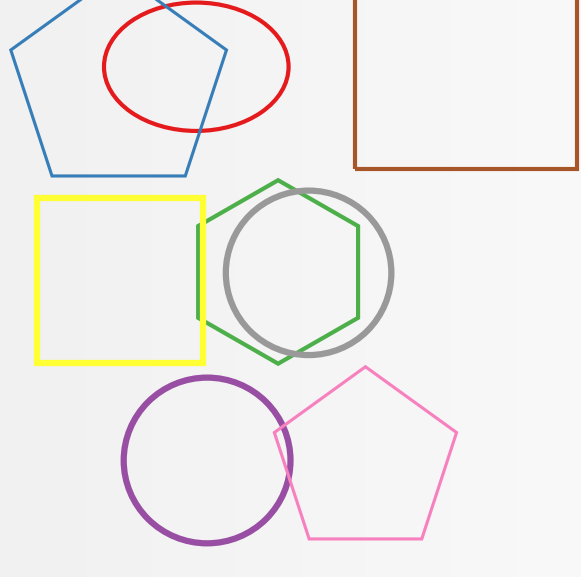[{"shape": "oval", "thickness": 2, "radius": 0.79, "center": [0.338, 0.884]}, {"shape": "pentagon", "thickness": 1.5, "radius": 0.98, "center": [0.204, 0.852]}, {"shape": "hexagon", "thickness": 2, "radius": 0.79, "center": [0.478, 0.528]}, {"shape": "circle", "thickness": 3, "radius": 0.72, "center": [0.356, 0.202]}, {"shape": "square", "thickness": 3, "radius": 0.72, "center": [0.206, 0.513]}, {"shape": "square", "thickness": 2, "radius": 0.95, "center": [0.802, 0.898]}, {"shape": "pentagon", "thickness": 1.5, "radius": 0.82, "center": [0.629, 0.199]}, {"shape": "circle", "thickness": 3, "radius": 0.71, "center": [0.531, 0.527]}]